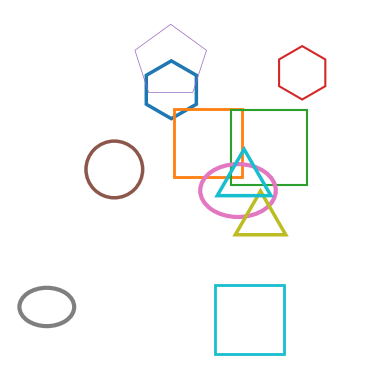[{"shape": "hexagon", "thickness": 2.5, "radius": 0.38, "center": [0.445, 0.767]}, {"shape": "square", "thickness": 2, "radius": 0.44, "center": [0.541, 0.628]}, {"shape": "square", "thickness": 1.5, "radius": 0.49, "center": [0.699, 0.617]}, {"shape": "hexagon", "thickness": 1.5, "radius": 0.35, "center": [0.785, 0.811]}, {"shape": "pentagon", "thickness": 0.5, "radius": 0.49, "center": [0.443, 0.839]}, {"shape": "circle", "thickness": 2.5, "radius": 0.37, "center": [0.297, 0.56]}, {"shape": "oval", "thickness": 3, "radius": 0.49, "center": [0.618, 0.505]}, {"shape": "oval", "thickness": 3, "radius": 0.36, "center": [0.122, 0.203]}, {"shape": "triangle", "thickness": 2.5, "radius": 0.38, "center": [0.677, 0.428]}, {"shape": "square", "thickness": 2, "radius": 0.45, "center": [0.648, 0.171]}, {"shape": "triangle", "thickness": 2.5, "radius": 0.4, "center": [0.634, 0.532]}]